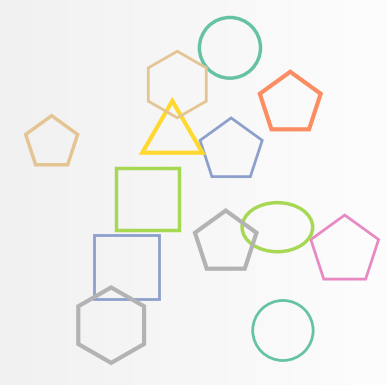[{"shape": "circle", "thickness": 2.5, "radius": 0.39, "center": [0.593, 0.876]}, {"shape": "circle", "thickness": 2, "radius": 0.39, "center": [0.73, 0.142]}, {"shape": "pentagon", "thickness": 3, "radius": 0.41, "center": [0.749, 0.731]}, {"shape": "square", "thickness": 2, "radius": 0.42, "center": [0.326, 0.306]}, {"shape": "pentagon", "thickness": 2, "radius": 0.42, "center": [0.596, 0.609]}, {"shape": "pentagon", "thickness": 2, "radius": 0.46, "center": [0.89, 0.349]}, {"shape": "oval", "thickness": 2.5, "radius": 0.46, "center": [0.716, 0.41]}, {"shape": "square", "thickness": 2.5, "radius": 0.41, "center": [0.381, 0.484]}, {"shape": "triangle", "thickness": 3, "radius": 0.45, "center": [0.445, 0.648]}, {"shape": "hexagon", "thickness": 2, "radius": 0.43, "center": [0.457, 0.78]}, {"shape": "pentagon", "thickness": 2.5, "radius": 0.35, "center": [0.133, 0.629]}, {"shape": "hexagon", "thickness": 3, "radius": 0.49, "center": [0.287, 0.155]}, {"shape": "pentagon", "thickness": 3, "radius": 0.42, "center": [0.583, 0.37]}]